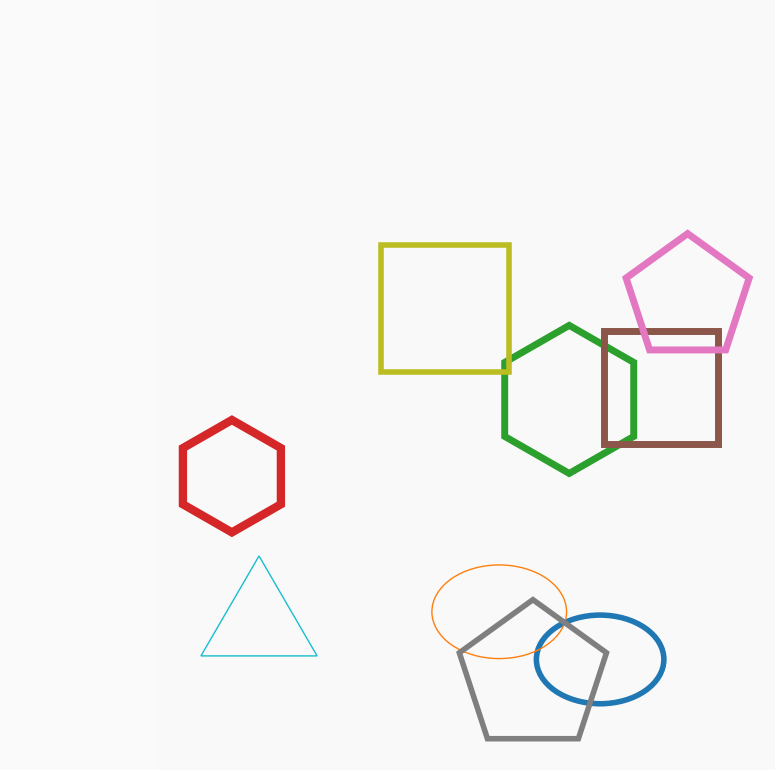[{"shape": "oval", "thickness": 2, "radius": 0.41, "center": [0.774, 0.144]}, {"shape": "oval", "thickness": 0.5, "radius": 0.43, "center": [0.644, 0.206]}, {"shape": "hexagon", "thickness": 2.5, "radius": 0.48, "center": [0.734, 0.481]}, {"shape": "hexagon", "thickness": 3, "radius": 0.37, "center": [0.299, 0.382]}, {"shape": "square", "thickness": 2.5, "radius": 0.37, "center": [0.853, 0.497]}, {"shape": "pentagon", "thickness": 2.5, "radius": 0.42, "center": [0.887, 0.613]}, {"shape": "pentagon", "thickness": 2, "radius": 0.5, "center": [0.688, 0.121]}, {"shape": "square", "thickness": 2, "radius": 0.41, "center": [0.574, 0.599]}, {"shape": "triangle", "thickness": 0.5, "radius": 0.43, "center": [0.334, 0.191]}]